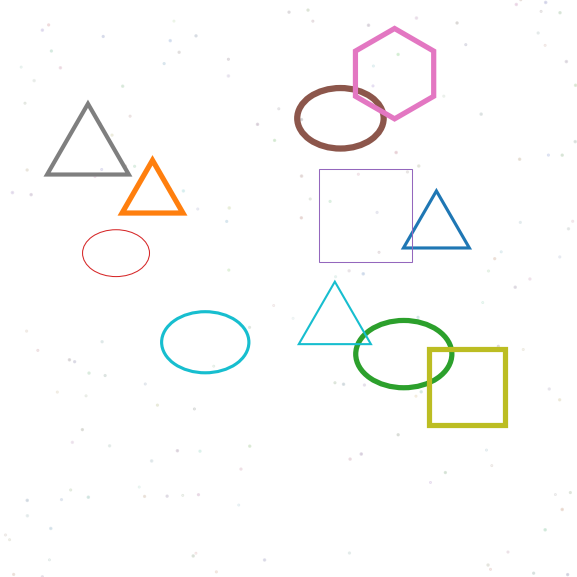[{"shape": "triangle", "thickness": 1.5, "radius": 0.33, "center": [0.756, 0.603]}, {"shape": "triangle", "thickness": 2.5, "radius": 0.3, "center": [0.264, 0.661]}, {"shape": "oval", "thickness": 2.5, "radius": 0.42, "center": [0.699, 0.386]}, {"shape": "oval", "thickness": 0.5, "radius": 0.29, "center": [0.201, 0.561]}, {"shape": "square", "thickness": 0.5, "radius": 0.4, "center": [0.633, 0.626]}, {"shape": "oval", "thickness": 3, "radius": 0.37, "center": [0.59, 0.794]}, {"shape": "hexagon", "thickness": 2.5, "radius": 0.39, "center": [0.683, 0.872]}, {"shape": "triangle", "thickness": 2, "radius": 0.41, "center": [0.152, 0.738]}, {"shape": "square", "thickness": 2.5, "radius": 0.33, "center": [0.809, 0.328]}, {"shape": "triangle", "thickness": 1, "radius": 0.36, "center": [0.58, 0.439]}, {"shape": "oval", "thickness": 1.5, "radius": 0.38, "center": [0.355, 0.407]}]